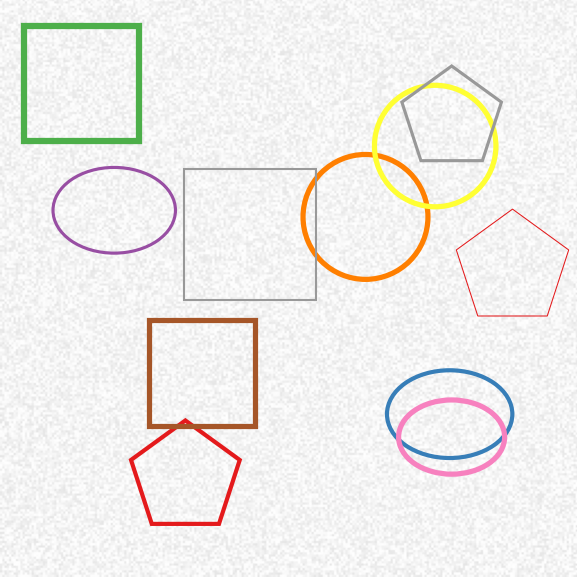[{"shape": "pentagon", "thickness": 2, "radius": 0.49, "center": [0.321, 0.172]}, {"shape": "pentagon", "thickness": 0.5, "radius": 0.51, "center": [0.887, 0.535]}, {"shape": "oval", "thickness": 2, "radius": 0.54, "center": [0.779, 0.282]}, {"shape": "square", "thickness": 3, "radius": 0.5, "center": [0.141, 0.854]}, {"shape": "oval", "thickness": 1.5, "radius": 0.53, "center": [0.198, 0.635]}, {"shape": "circle", "thickness": 2.5, "radius": 0.54, "center": [0.633, 0.624]}, {"shape": "circle", "thickness": 2.5, "radius": 0.53, "center": [0.754, 0.746]}, {"shape": "square", "thickness": 2.5, "radius": 0.46, "center": [0.35, 0.353]}, {"shape": "oval", "thickness": 2.5, "radius": 0.46, "center": [0.782, 0.242]}, {"shape": "pentagon", "thickness": 1.5, "radius": 0.45, "center": [0.782, 0.794]}, {"shape": "square", "thickness": 1, "radius": 0.57, "center": [0.432, 0.593]}]